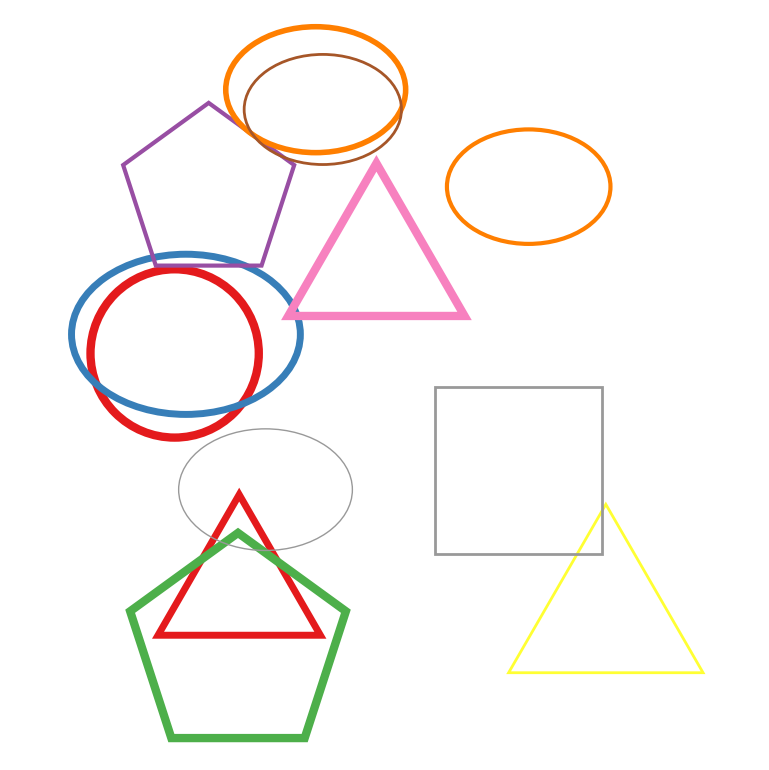[{"shape": "circle", "thickness": 3, "radius": 0.55, "center": [0.227, 0.541]}, {"shape": "triangle", "thickness": 2.5, "radius": 0.61, "center": [0.311, 0.236]}, {"shape": "oval", "thickness": 2.5, "radius": 0.74, "center": [0.241, 0.566]}, {"shape": "pentagon", "thickness": 3, "radius": 0.74, "center": [0.309, 0.161]}, {"shape": "pentagon", "thickness": 1.5, "radius": 0.58, "center": [0.271, 0.75]}, {"shape": "oval", "thickness": 2, "radius": 0.58, "center": [0.41, 0.884]}, {"shape": "oval", "thickness": 1.5, "radius": 0.53, "center": [0.687, 0.758]}, {"shape": "triangle", "thickness": 1, "radius": 0.73, "center": [0.787, 0.199]}, {"shape": "oval", "thickness": 1, "radius": 0.51, "center": [0.419, 0.858]}, {"shape": "triangle", "thickness": 3, "radius": 0.66, "center": [0.489, 0.656]}, {"shape": "square", "thickness": 1, "radius": 0.54, "center": [0.673, 0.388]}, {"shape": "oval", "thickness": 0.5, "radius": 0.56, "center": [0.345, 0.364]}]